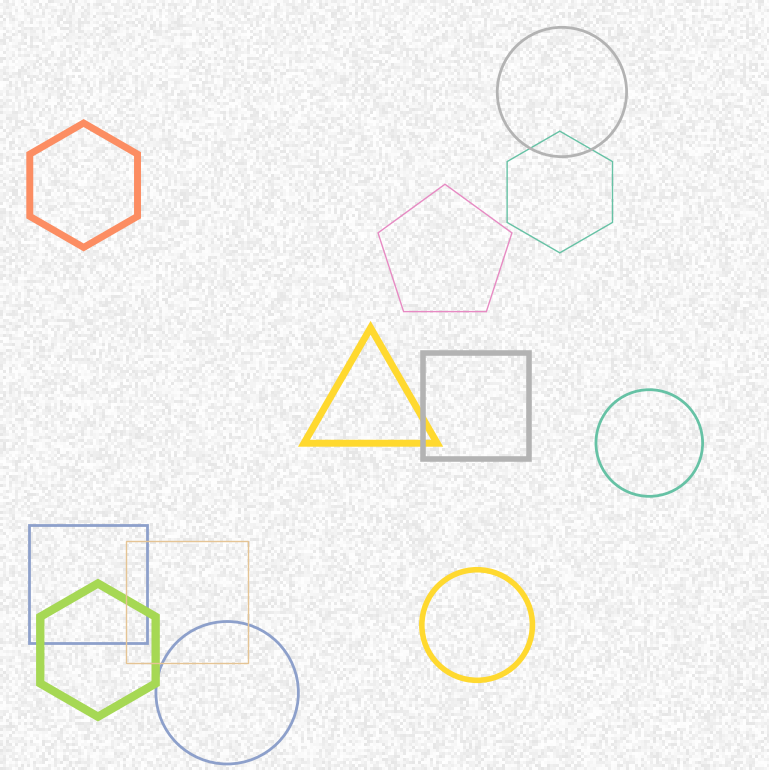[{"shape": "circle", "thickness": 1, "radius": 0.35, "center": [0.843, 0.425]}, {"shape": "hexagon", "thickness": 0.5, "radius": 0.4, "center": [0.727, 0.751]}, {"shape": "hexagon", "thickness": 2.5, "radius": 0.4, "center": [0.109, 0.759]}, {"shape": "circle", "thickness": 1, "radius": 0.46, "center": [0.295, 0.1]}, {"shape": "square", "thickness": 1, "radius": 0.38, "center": [0.114, 0.242]}, {"shape": "pentagon", "thickness": 0.5, "radius": 0.46, "center": [0.578, 0.669]}, {"shape": "hexagon", "thickness": 3, "radius": 0.43, "center": [0.127, 0.156]}, {"shape": "triangle", "thickness": 2.5, "radius": 0.5, "center": [0.481, 0.474]}, {"shape": "circle", "thickness": 2, "radius": 0.36, "center": [0.62, 0.188]}, {"shape": "square", "thickness": 0.5, "radius": 0.4, "center": [0.242, 0.218]}, {"shape": "square", "thickness": 2, "radius": 0.34, "center": [0.618, 0.473]}, {"shape": "circle", "thickness": 1, "radius": 0.42, "center": [0.73, 0.881]}]